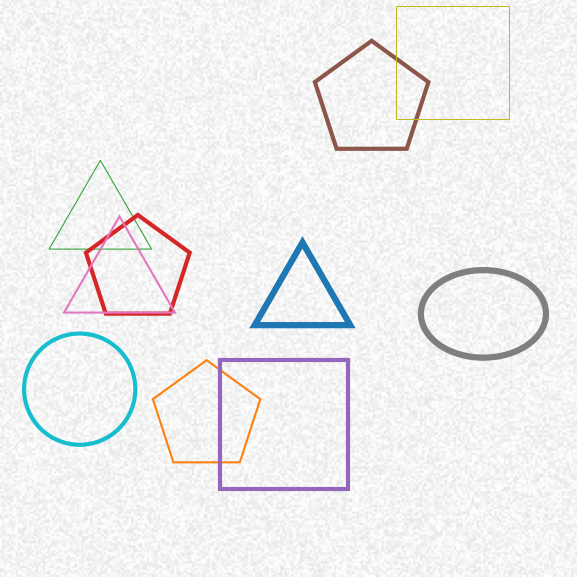[{"shape": "triangle", "thickness": 3, "radius": 0.48, "center": [0.524, 0.484]}, {"shape": "pentagon", "thickness": 1, "radius": 0.49, "center": [0.358, 0.278]}, {"shape": "triangle", "thickness": 0.5, "radius": 0.51, "center": [0.174, 0.619]}, {"shape": "pentagon", "thickness": 2, "radius": 0.47, "center": [0.239, 0.532]}, {"shape": "square", "thickness": 2, "radius": 0.56, "center": [0.492, 0.264]}, {"shape": "pentagon", "thickness": 2, "radius": 0.52, "center": [0.644, 0.825]}, {"shape": "triangle", "thickness": 1, "radius": 0.55, "center": [0.207, 0.513]}, {"shape": "oval", "thickness": 3, "radius": 0.54, "center": [0.837, 0.456]}, {"shape": "square", "thickness": 0.5, "radius": 0.49, "center": [0.783, 0.89]}, {"shape": "circle", "thickness": 2, "radius": 0.48, "center": [0.138, 0.325]}]